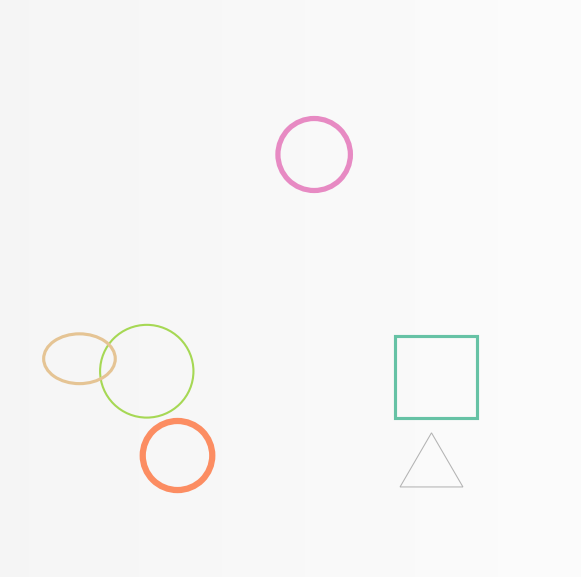[{"shape": "square", "thickness": 1.5, "radius": 0.36, "center": [0.75, 0.347]}, {"shape": "circle", "thickness": 3, "radius": 0.3, "center": [0.305, 0.21]}, {"shape": "circle", "thickness": 2.5, "radius": 0.31, "center": [0.54, 0.732]}, {"shape": "circle", "thickness": 1, "radius": 0.4, "center": [0.253, 0.356]}, {"shape": "oval", "thickness": 1.5, "radius": 0.31, "center": [0.137, 0.378]}, {"shape": "triangle", "thickness": 0.5, "radius": 0.31, "center": [0.742, 0.187]}]